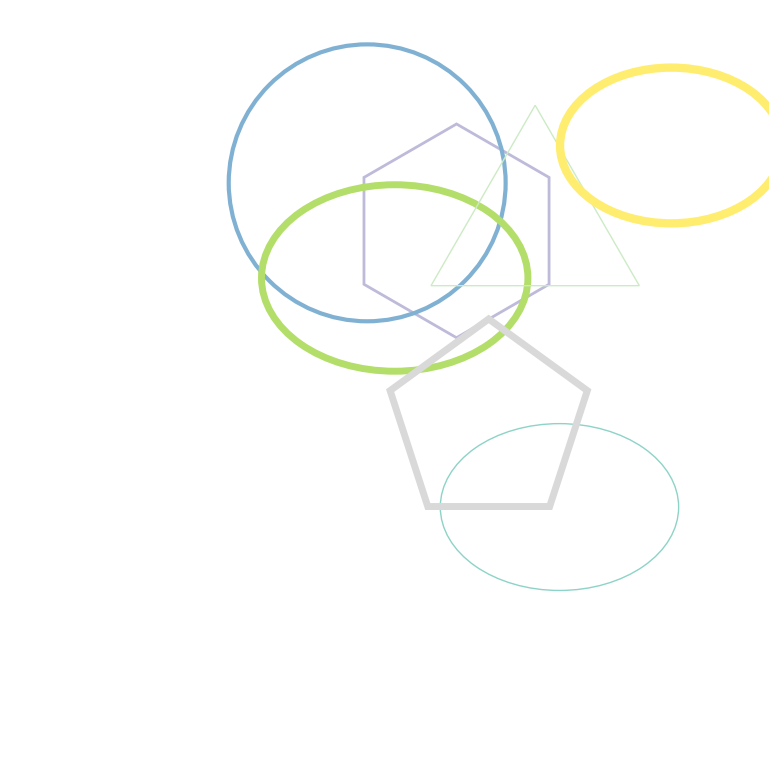[{"shape": "oval", "thickness": 0.5, "radius": 0.77, "center": [0.727, 0.341]}, {"shape": "hexagon", "thickness": 1, "radius": 0.69, "center": [0.593, 0.7]}, {"shape": "circle", "thickness": 1.5, "radius": 0.9, "center": [0.477, 0.763]}, {"shape": "oval", "thickness": 2.5, "radius": 0.86, "center": [0.513, 0.639]}, {"shape": "pentagon", "thickness": 2.5, "radius": 0.67, "center": [0.635, 0.451]}, {"shape": "triangle", "thickness": 0.5, "radius": 0.78, "center": [0.695, 0.707]}, {"shape": "oval", "thickness": 3, "radius": 0.72, "center": [0.872, 0.811]}]